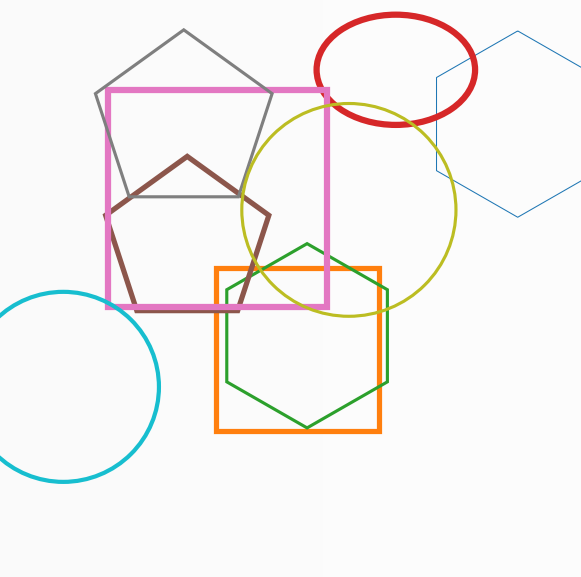[{"shape": "hexagon", "thickness": 0.5, "radius": 0.81, "center": [0.891, 0.784]}, {"shape": "square", "thickness": 2.5, "radius": 0.7, "center": [0.512, 0.394]}, {"shape": "hexagon", "thickness": 1.5, "radius": 0.8, "center": [0.528, 0.418]}, {"shape": "oval", "thickness": 3, "radius": 0.68, "center": [0.681, 0.878]}, {"shape": "pentagon", "thickness": 2.5, "radius": 0.74, "center": [0.322, 0.581]}, {"shape": "square", "thickness": 3, "radius": 0.94, "center": [0.374, 0.656]}, {"shape": "pentagon", "thickness": 1.5, "radius": 0.8, "center": [0.316, 0.788]}, {"shape": "circle", "thickness": 1.5, "radius": 0.92, "center": [0.6, 0.636]}, {"shape": "circle", "thickness": 2, "radius": 0.82, "center": [0.109, 0.329]}]